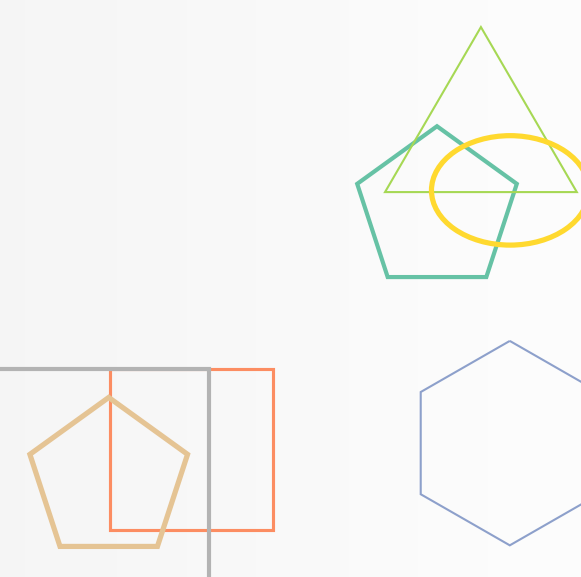[{"shape": "pentagon", "thickness": 2, "radius": 0.72, "center": [0.752, 0.636]}, {"shape": "square", "thickness": 1.5, "radius": 0.7, "center": [0.329, 0.221]}, {"shape": "hexagon", "thickness": 1, "radius": 0.88, "center": [0.877, 0.232]}, {"shape": "triangle", "thickness": 1, "radius": 0.95, "center": [0.827, 0.762]}, {"shape": "oval", "thickness": 2.5, "radius": 0.68, "center": [0.878, 0.669]}, {"shape": "pentagon", "thickness": 2.5, "radius": 0.71, "center": [0.187, 0.168]}, {"shape": "square", "thickness": 2, "radius": 0.97, "center": [0.166, 0.166]}]